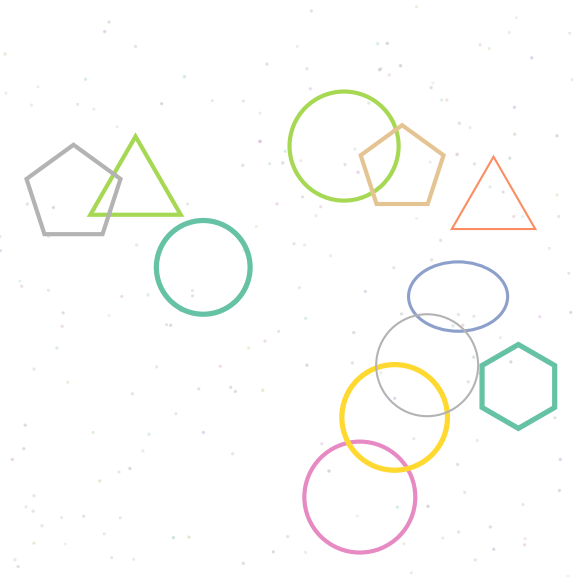[{"shape": "hexagon", "thickness": 2.5, "radius": 0.36, "center": [0.898, 0.33]}, {"shape": "circle", "thickness": 2.5, "radius": 0.41, "center": [0.352, 0.536]}, {"shape": "triangle", "thickness": 1, "radius": 0.42, "center": [0.855, 0.644]}, {"shape": "oval", "thickness": 1.5, "radius": 0.43, "center": [0.793, 0.486]}, {"shape": "circle", "thickness": 2, "radius": 0.48, "center": [0.623, 0.138]}, {"shape": "triangle", "thickness": 2, "radius": 0.45, "center": [0.235, 0.672]}, {"shape": "circle", "thickness": 2, "radius": 0.47, "center": [0.596, 0.746]}, {"shape": "circle", "thickness": 2.5, "radius": 0.46, "center": [0.683, 0.276]}, {"shape": "pentagon", "thickness": 2, "radius": 0.38, "center": [0.696, 0.707]}, {"shape": "circle", "thickness": 1, "radius": 0.44, "center": [0.74, 0.367]}, {"shape": "pentagon", "thickness": 2, "radius": 0.43, "center": [0.127, 0.663]}]